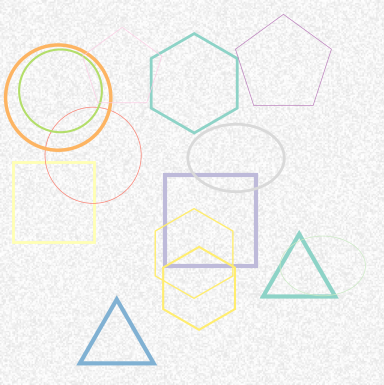[{"shape": "triangle", "thickness": 3, "radius": 0.54, "center": [0.777, 0.284]}, {"shape": "hexagon", "thickness": 2, "radius": 0.65, "center": [0.504, 0.784]}, {"shape": "square", "thickness": 2, "radius": 0.52, "center": [0.139, 0.475]}, {"shape": "square", "thickness": 3, "radius": 0.59, "center": [0.548, 0.427]}, {"shape": "circle", "thickness": 0.5, "radius": 0.62, "center": [0.242, 0.597]}, {"shape": "triangle", "thickness": 3, "radius": 0.55, "center": [0.303, 0.112]}, {"shape": "circle", "thickness": 2.5, "radius": 0.68, "center": [0.151, 0.747]}, {"shape": "circle", "thickness": 1.5, "radius": 0.54, "center": [0.157, 0.764]}, {"shape": "pentagon", "thickness": 0.5, "radius": 0.54, "center": [0.317, 0.821]}, {"shape": "oval", "thickness": 2, "radius": 0.63, "center": [0.613, 0.59]}, {"shape": "pentagon", "thickness": 0.5, "radius": 0.66, "center": [0.736, 0.832]}, {"shape": "oval", "thickness": 0.5, "radius": 0.55, "center": [0.838, 0.309]}, {"shape": "hexagon", "thickness": 1.5, "radius": 0.54, "center": [0.517, 0.251]}, {"shape": "hexagon", "thickness": 1, "radius": 0.58, "center": [0.504, 0.342]}]